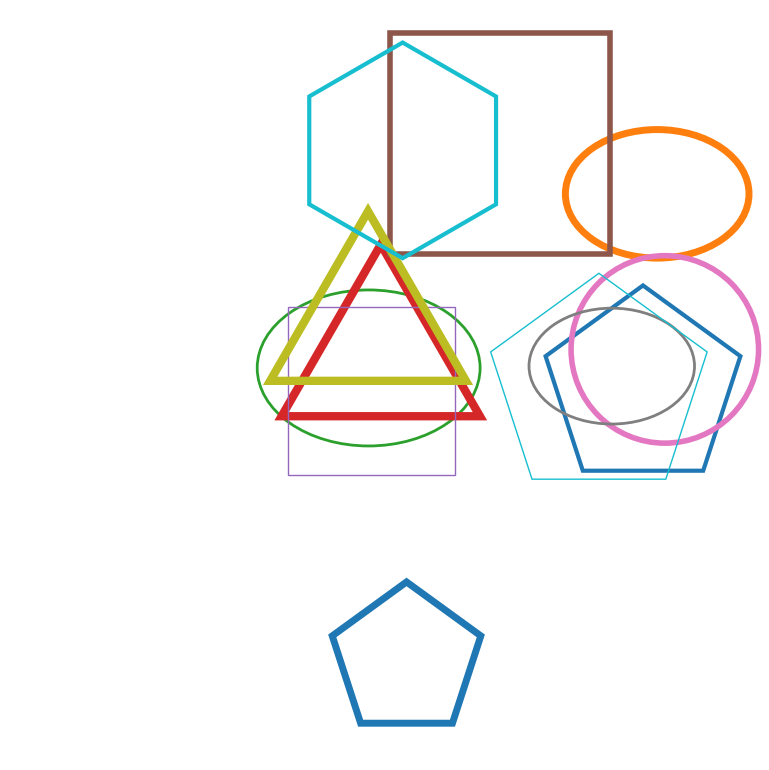[{"shape": "pentagon", "thickness": 2.5, "radius": 0.51, "center": [0.528, 0.143]}, {"shape": "pentagon", "thickness": 1.5, "radius": 0.67, "center": [0.835, 0.496]}, {"shape": "oval", "thickness": 2.5, "radius": 0.6, "center": [0.853, 0.748]}, {"shape": "oval", "thickness": 1, "radius": 0.72, "center": [0.479, 0.522]}, {"shape": "triangle", "thickness": 3, "radius": 0.74, "center": [0.495, 0.534]}, {"shape": "square", "thickness": 0.5, "radius": 0.54, "center": [0.483, 0.492]}, {"shape": "square", "thickness": 2, "radius": 0.71, "center": [0.649, 0.814]}, {"shape": "circle", "thickness": 2, "radius": 0.61, "center": [0.863, 0.546]}, {"shape": "oval", "thickness": 1, "radius": 0.54, "center": [0.794, 0.525]}, {"shape": "triangle", "thickness": 3, "radius": 0.73, "center": [0.478, 0.579]}, {"shape": "hexagon", "thickness": 1.5, "radius": 0.7, "center": [0.523, 0.805]}, {"shape": "pentagon", "thickness": 0.5, "radius": 0.74, "center": [0.778, 0.497]}]